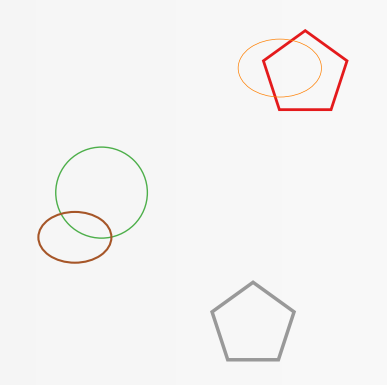[{"shape": "pentagon", "thickness": 2, "radius": 0.57, "center": [0.788, 0.807]}, {"shape": "circle", "thickness": 1, "radius": 0.59, "center": [0.262, 0.5]}, {"shape": "oval", "thickness": 0.5, "radius": 0.54, "center": [0.722, 0.823]}, {"shape": "oval", "thickness": 1.5, "radius": 0.47, "center": [0.193, 0.384]}, {"shape": "pentagon", "thickness": 2.5, "radius": 0.56, "center": [0.653, 0.156]}]